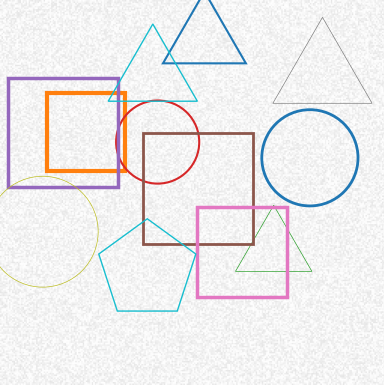[{"shape": "triangle", "thickness": 1.5, "radius": 0.62, "center": [0.531, 0.898]}, {"shape": "circle", "thickness": 2, "radius": 0.62, "center": [0.805, 0.59]}, {"shape": "square", "thickness": 3, "radius": 0.5, "center": [0.224, 0.657]}, {"shape": "triangle", "thickness": 0.5, "radius": 0.57, "center": [0.711, 0.352]}, {"shape": "circle", "thickness": 1.5, "radius": 0.54, "center": [0.41, 0.631]}, {"shape": "square", "thickness": 2.5, "radius": 0.71, "center": [0.163, 0.656]}, {"shape": "square", "thickness": 2, "radius": 0.72, "center": [0.515, 0.51]}, {"shape": "square", "thickness": 2.5, "radius": 0.59, "center": [0.628, 0.345]}, {"shape": "triangle", "thickness": 0.5, "radius": 0.74, "center": [0.838, 0.806]}, {"shape": "circle", "thickness": 0.5, "radius": 0.72, "center": [0.111, 0.398]}, {"shape": "triangle", "thickness": 1, "radius": 0.67, "center": [0.397, 0.804]}, {"shape": "pentagon", "thickness": 1, "radius": 0.66, "center": [0.383, 0.299]}]